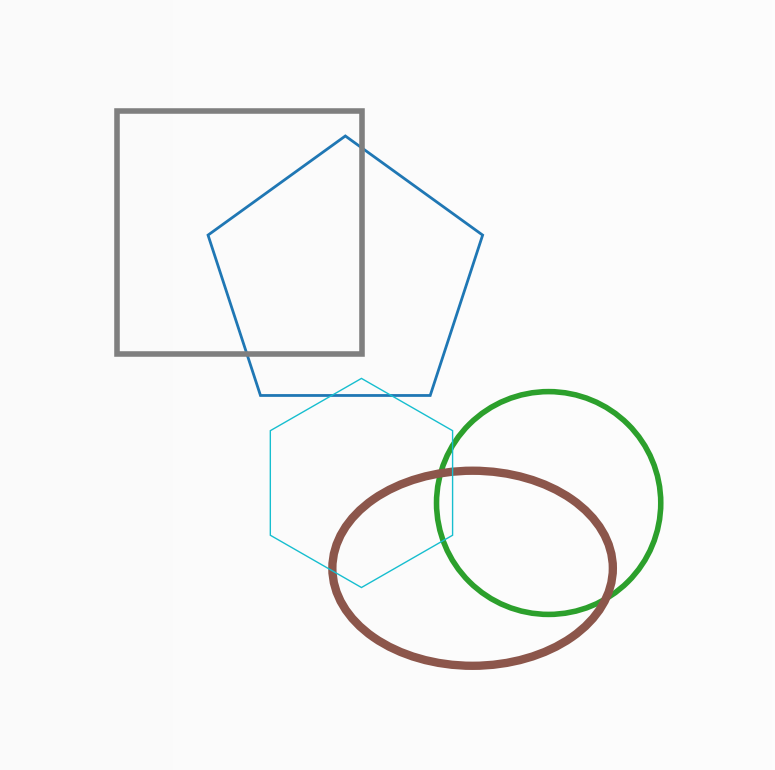[{"shape": "pentagon", "thickness": 1, "radius": 0.93, "center": [0.446, 0.637]}, {"shape": "circle", "thickness": 2, "radius": 0.72, "center": [0.708, 0.347]}, {"shape": "oval", "thickness": 3, "radius": 0.9, "center": [0.61, 0.262]}, {"shape": "square", "thickness": 2, "radius": 0.79, "center": [0.309, 0.698]}, {"shape": "hexagon", "thickness": 0.5, "radius": 0.68, "center": [0.466, 0.373]}]